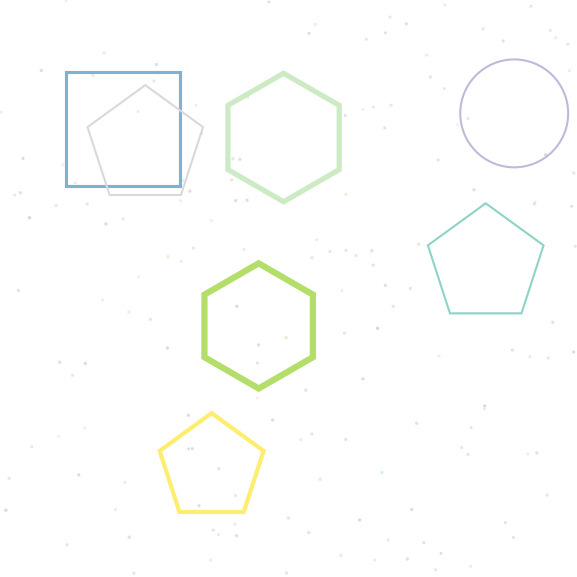[{"shape": "pentagon", "thickness": 1, "radius": 0.53, "center": [0.841, 0.542]}, {"shape": "circle", "thickness": 1, "radius": 0.47, "center": [0.89, 0.803]}, {"shape": "square", "thickness": 1.5, "radius": 0.49, "center": [0.213, 0.776]}, {"shape": "hexagon", "thickness": 3, "radius": 0.54, "center": [0.448, 0.435]}, {"shape": "pentagon", "thickness": 1, "radius": 0.53, "center": [0.252, 0.747]}, {"shape": "hexagon", "thickness": 2.5, "radius": 0.56, "center": [0.491, 0.761]}, {"shape": "pentagon", "thickness": 2, "radius": 0.47, "center": [0.366, 0.189]}]